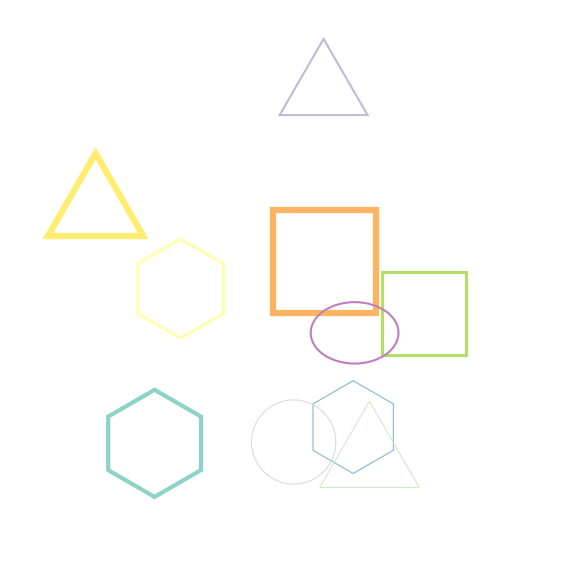[{"shape": "hexagon", "thickness": 2, "radius": 0.46, "center": [0.268, 0.231]}, {"shape": "hexagon", "thickness": 1.5, "radius": 0.43, "center": [0.313, 0.499]}, {"shape": "triangle", "thickness": 1, "radius": 0.44, "center": [0.56, 0.844]}, {"shape": "hexagon", "thickness": 0.5, "radius": 0.4, "center": [0.612, 0.26]}, {"shape": "square", "thickness": 3, "radius": 0.45, "center": [0.561, 0.546]}, {"shape": "square", "thickness": 1.5, "radius": 0.36, "center": [0.734, 0.457]}, {"shape": "circle", "thickness": 0.5, "radius": 0.36, "center": [0.509, 0.234]}, {"shape": "oval", "thickness": 1, "radius": 0.38, "center": [0.614, 0.423]}, {"shape": "triangle", "thickness": 0.5, "radius": 0.5, "center": [0.64, 0.205]}, {"shape": "triangle", "thickness": 3, "radius": 0.48, "center": [0.166, 0.638]}]